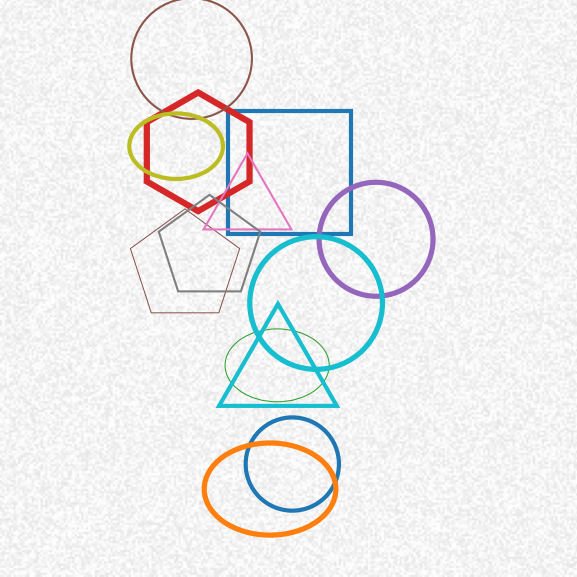[{"shape": "square", "thickness": 2, "radius": 0.53, "center": [0.501, 0.7]}, {"shape": "circle", "thickness": 2, "radius": 0.4, "center": [0.506, 0.196]}, {"shape": "oval", "thickness": 2.5, "radius": 0.57, "center": [0.468, 0.152]}, {"shape": "oval", "thickness": 0.5, "radius": 0.45, "center": [0.48, 0.366]}, {"shape": "hexagon", "thickness": 3, "radius": 0.51, "center": [0.343, 0.736]}, {"shape": "circle", "thickness": 2.5, "radius": 0.49, "center": [0.651, 0.585]}, {"shape": "pentagon", "thickness": 0.5, "radius": 0.5, "center": [0.32, 0.538]}, {"shape": "circle", "thickness": 1, "radius": 0.52, "center": [0.332, 0.898]}, {"shape": "triangle", "thickness": 1, "radius": 0.44, "center": [0.429, 0.646]}, {"shape": "pentagon", "thickness": 1, "radius": 0.46, "center": [0.363, 0.569]}, {"shape": "oval", "thickness": 2, "radius": 0.41, "center": [0.305, 0.746]}, {"shape": "triangle", "thickness": 2, "radius": 0.59, "center": [0.481, 0.355]}, {"shape": "circle", "thickness": 2.5, "radius": 0.57, "center": [0.547, 0.474]}]